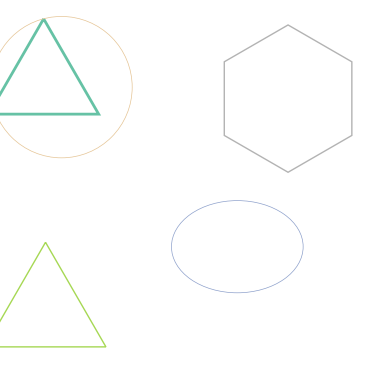[{"shape": "triangle", "thickness": 2, "radius": 0.83, "center": [0.113, 0.786]}, {"shape": "oval", "thickness": 0.5, "radius": 0.86, "center": [0.616, 0.359]}, {"shape": "triangle", "thickness": 1, "radius": 0.91, "center": [0.118, 0.19]}, {"shape": "circle", "thickness": 0.5, "radius": 0.92, "center": [0.16, 0.774]}, {"shape": "hexagon", "thickness": 1, "radius": 0.96, "center": [0.748, 0.744]}]